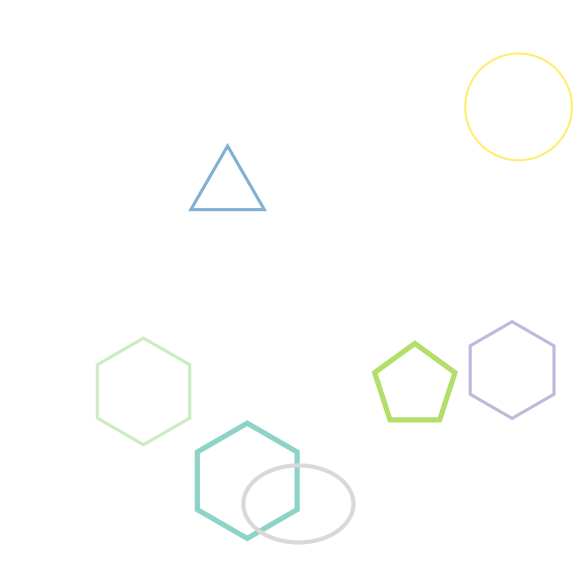[{"shape": "hexagon", "thickness": 2.5, "radius": 0.5, "center": [0.428, 0.167]}, {"shape": "hexagon", "thickness": 1.5, "radius": 0.42, "center": [0.887, 0.358]}, {"shape": "triangle", "thickness": 1.5, "radius": 0.37, "center": [0.394, 0.673]}, {"shape": "pentagon", "thickness": 2.5, "radius": 0.37, "center": [0.718, 0.331]}, {"shape": "oval", "thickness": 2, "radius": 0.48, "center": [0.517, 0.126]}, {"shape": "hexagon", "thickness": 1.5, "radius": 0.46, "center": [0.249, 0.321]}, {"shape": "circle", "thickness": 1, "radius": 0.46, "center": [0.898, 0.814]}]